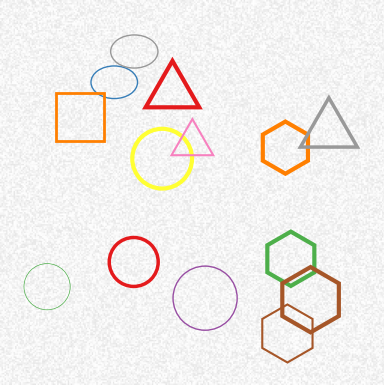[{"shape": "circle", "thickness": 2.5, "radius": 0.32, "center": [0.347, 0.32]}, {"shape": "triangle", "thickness": 3, "radius": 0.4, "center": [0.448, 0.761]}, {"shape": "oval", "thickness": 1, "radius": 0.3, "center": [0.297, 0.786]}, {"shape": "hexagon", "thickness": 3, "radius": 0.35, "center": [0.755, 0.328]}, {"shape": "circle", "thickness": 0.5, "radius": 0.3, "center": [0.122, 0.255]}, {"shape": "circle", "thickness": 1, "radius": 0.42, "center": [0.533, 0.226]}, {"shape": "hexagon", "thickness": 3, "radius": 0.34, "center": [0.741, 0.617]}, {"shape": "square", "thickness": 2, "radius": 0.32, "center": [0.207, 0.696]}, {"shape": "circle", "thickness": 3, "radius": 0.39, "center": [0.421, 0.588]}, {"shape": "hexagon", "thickness": 3, "radius": 0.42, "center": [0.807, 0.222]}, {"shape": "hexagon", "thickness": 1.5, "radius": 0.38, "center": [0.747, 0.134]}, {"shape": "triangle", "thickness": 1.5, "radius": 0.31, "center": [0.5, 0.628]}, {"shape": "triangle", "thickness": 2.5, "radius": 0.43, "center": [0.854, 0.661]}, {"shape": "oval", "thickness": 1, "radius": 0.31, "center": [0.349, 0.866]}]